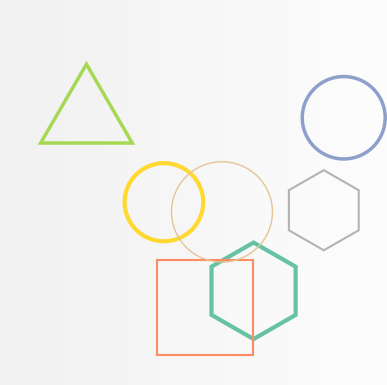[{"shape": "hexagon", "thickness": 3, "radius": 0.63, "center": [0.654, 0.245]}, {"shape": "square", "thickness": 1.5, "radius": 0.61, "center": [0.529, 0.202]}, {"shape": "circle", "thickness": 2.5, "radius": 0.54, "center": [0.887, 0.694]}, {"shape": "triangle", "thickness": 2.5, "radius": 0.68, "center": [0.223, 0.697]}, {"shape": "circle", "thickness": 3, "radius": 0.51, "center": [0.423, 0.475]}, {"shape": "circle", "thickness": 1, "radius": 0.65, "center": [0.573, 0.45]}, {"shape": "hexagon", "thickness": 1.5, "radius": 0.52, "center": [0.836, 0.454]}]